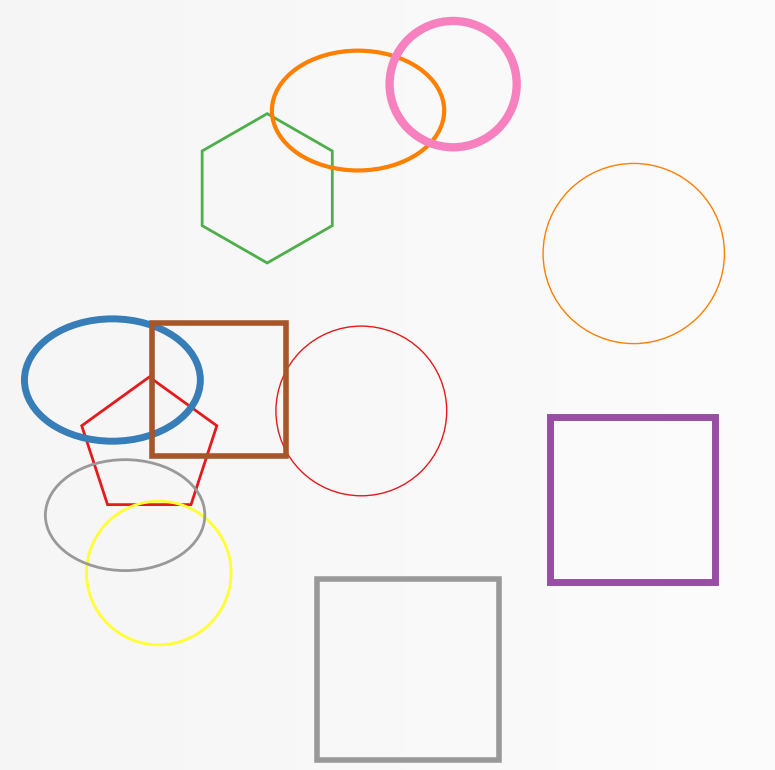[{"shape": "circle", "thickness": 0.5, "radius": 0.55, "center": [0.466, 0.466]}, {"shape": "pentagon", "thickness": 1, "radius": 0.46, "center": [0.193, 0.419]}, {"shape": "oval", "thickness": 2.5, "radius": 0.57, "center": [0.145, 0.506]}, {"shape": "hexagon", "thickness": 1, "radius": 0.48, "center": [0.345, 0.755]}, {"shape": "square", "thickness": 2.5, "radius": 0.53, "center": [0.816, 0.351]}, {"shape": "circle", "thickness": 0.5, "radius": 0.59, "center": [0.818, 0.671]}, {"shape": "oval", "thickness": 1.5, "radius": 0.56, "center": [0.462, 0.856]}, {"shape": "circle", "thickness": 1, "radius": 0.47, "center": [0.205, 0.256]}, {"shape": "square", "thickness": 2, "radius": 0.43, "center": [0.282, 0.494]}, {"shape": "circle", "thickness": 3, "radius": 0.41, "center": [0.585, 0.891]}, {"shape": "oval", "thickness": 1, "radius": 0.51, "center": [0.161, 0.331]}, {"shape": "square", "thickness": 2, "radius": 0.59, "center": [0.526, 0.131]}]